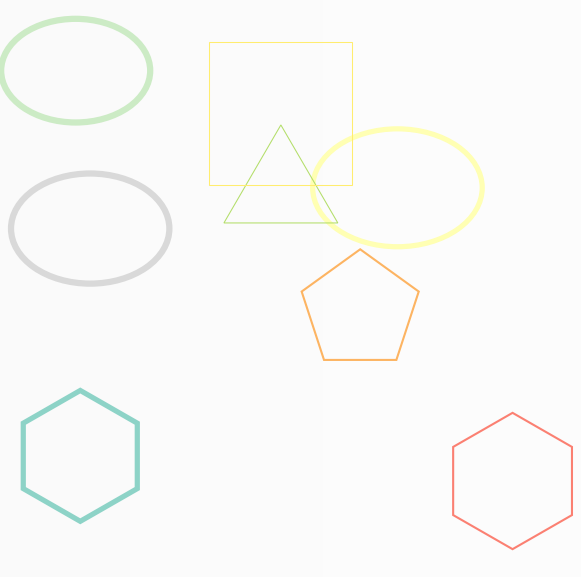[{"shape": "hexagon", "thickness": 2.5, "radius": 0.57, "center": [0.138, 0.21]}, {"shape": "oval", "thickness": 2.5, "radius": 0.73, "center": [0.684, 0.674]}, {"shape": "hexagon", "thickness": 1, "radius": 0.59, "center": [0.882, 0.166]}, {"shape": "pentagon", "thickness": 1, "radius": 0.53, "center": [0.62, 0.462]}, {"shape": "triangle", "thickness": 0.5, "radius": 0.57, "center": [0.483, 0.67]}, {"shape": "oval", "thickness": 3, "radius": 0.68, "center": [0.155, 0.603]}, {"shape": "oval", "thickness": 3, "radius": 0.64, "center": [0.13, 0.877]}, {"shape": "square", "thickness": 0.5, "radius": 0.62, "center": [0.482, 0.802]}]